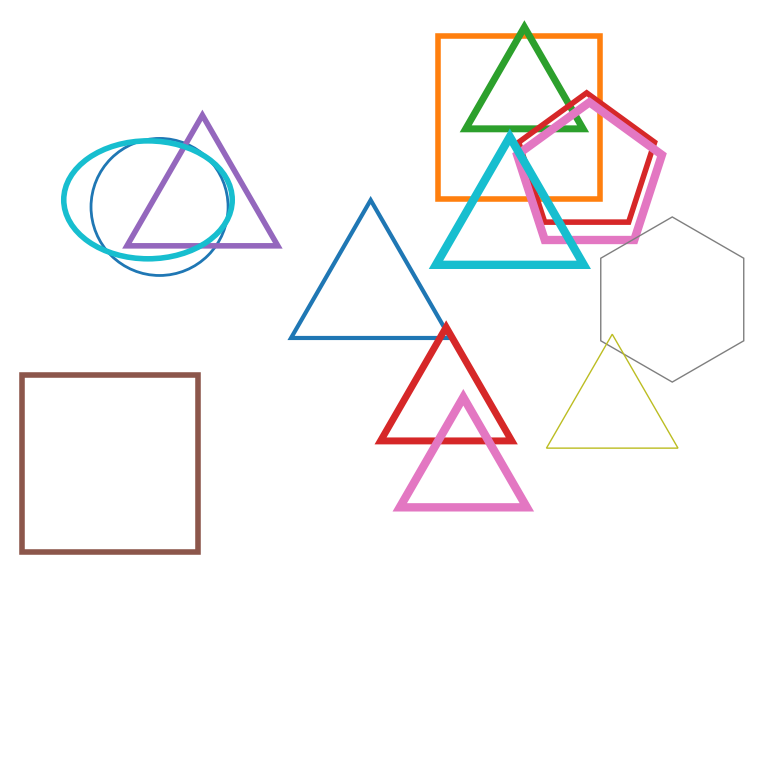[{"shape": "triangle", "thickness": 1.5, "radius": 0.6, "center": [0.481, 0.621]}, {"shape": "circle", "thickness": 1, "radius": 0.44, "center": [0.207, 0.731]}, {"shape": "square", "thickness": 2, "radius": 0.53, "center": [0.674, 0.848]}, {"shape": "triangle", "thickness": 2.5, "radius": 0.44, "center": [0.681, 0.877]}, {"shape": "pentagon", "thickness": 2, "radius": 0.46, "center": [0.762, 0.787]}, {"shape": "triangle", "thickness": 2.5, "radius": 0.49, "center": [0.579, 0.477]}, {"shape": "triangle", "thickness": 2, "radius": 0.57, "center": [0.263, 0.737]}, {"shape": "square", "thickness": 2, "radius": 0.57, "center": [0.143, 0.398]}, {"shape": "pentagon", "thickness": 3, "radius": 0.49, "center": [0.766, 0.768]}, {"shape": "triangle", "thickness": 3, "radius": 0.48, "center": [0.602, 0.389]}, {"shape": "hexagon", "thickness": 0.5, "radius": 0.54, "center": [0.873, 0.611]}, {"shape": "triangle", "thickness": 0.5, "radius": 0.49, "center": [0.795, 0.467]}, {"shape": "oval", "thickness": 2, "radius": 0.55, "center": [0.192, 0.74]}, {"shape": "triangle", "thickness": 3, "radius": 0.55, "center": [0.662, 0.711]}]